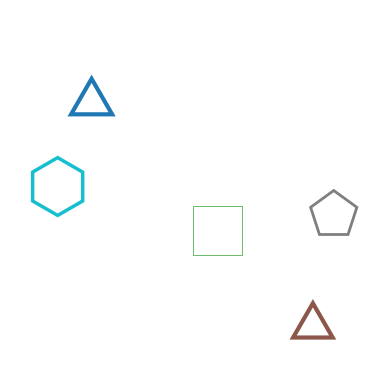[{"shape": "triangle", "thickness": 3, "radius": 0.31, "center": [0.238, 0.734]}, {"shape": "square", "thickness": 0.5, "radius": 0.32, "center": [0.566, 0.401]}, {"shape": "triangle", "thickness": 3, "radius": 0.3, "center": [0.813, 0.153]}, {"shape": "pentagon", "thickness": 2, "radius": 0.32, "center": [0.867, 0.442]}, {"shape": "hexagon", "thickness": 2.5, "radius": 0.38, "center": [0.15, 0.515]}]